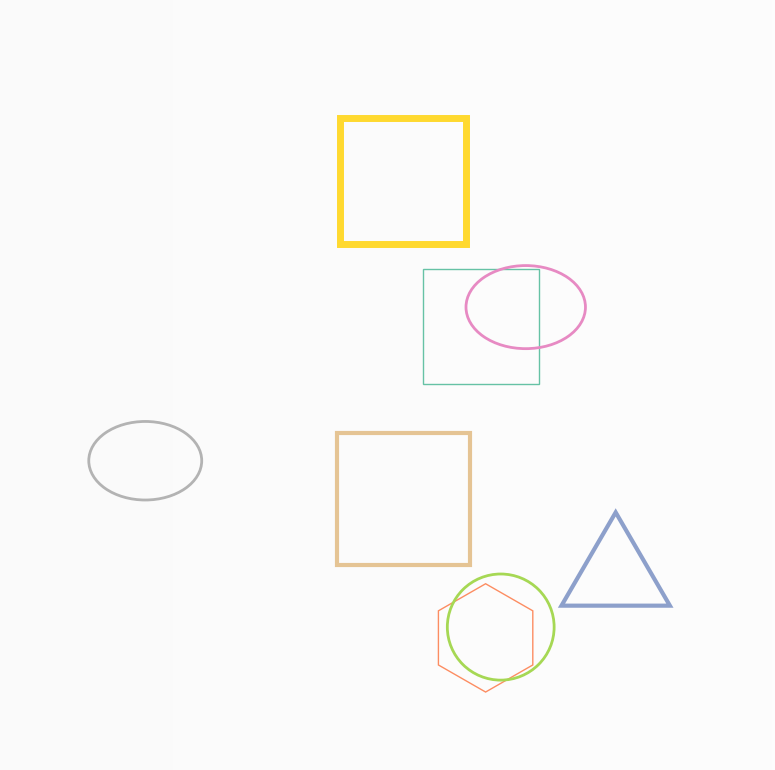[{"shape": "square", "thickness": 0.5, "radius": 0.37, "center": [0.62, 0.576]}, {"shape": "hexagon", "thickness": 0.5, "radius": 0.35, "center": [0.627, 0.172]}, {"shape": "triangle", "thickness": 1.5, "radius": 0.4, "center": [0.794, 0.254]}, {"shape": "oval", "thickness": 1, "radius": 0.39, "center": [0.678, 0.601]}, {"shape": "circle", "thickness": 1, "radius": 0.34, "center": [0.646, 0.186]}, {"shape": "square", "thickness": 2.5, "radius": 0.41, "center": [0.52, 0.765]}, {"shape": "square", "thickness": 1.5, "radius": 0.43, "center": [0.52, 0.352]}, {"shape": "oval", "thickness": 1, "radius": 0.36, "center": [0.187, 0.402]}]